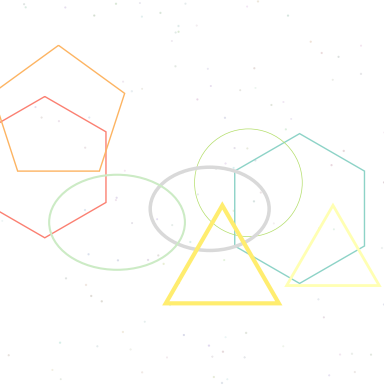[{"shape": "hexagon", "thickness": 1, "radius": 0.97, "center": [0.778, 0.458]}, {"shape": "triangle", "thickness": 2, "radius": 0.69, "center": [0.865, 0.328]}, {"shape": "hexagon", "thickness": 1, "radius": 0.92, "center": [0.116, 0.566]}, {"shape": "pentagon", "thickness": 1, "radius": 0.9, "center": [0.152, 0.702]}, {"shape": "circle", "thickness": 0.5, "radius": 0.7, "center": [0.645, 0.525]}, {"shape": "oval", "thickness": 2.5, "radius": 0.77, "center": [0.545, 0.458]}, {"shape": "oval", "thickness": 1.5, "radius": 0.88, "center": [0.304, 0.423]}, {"shape": "triangle", "thickness": 3, "radius": 0.85, "center": [0.577, 0.297]}]